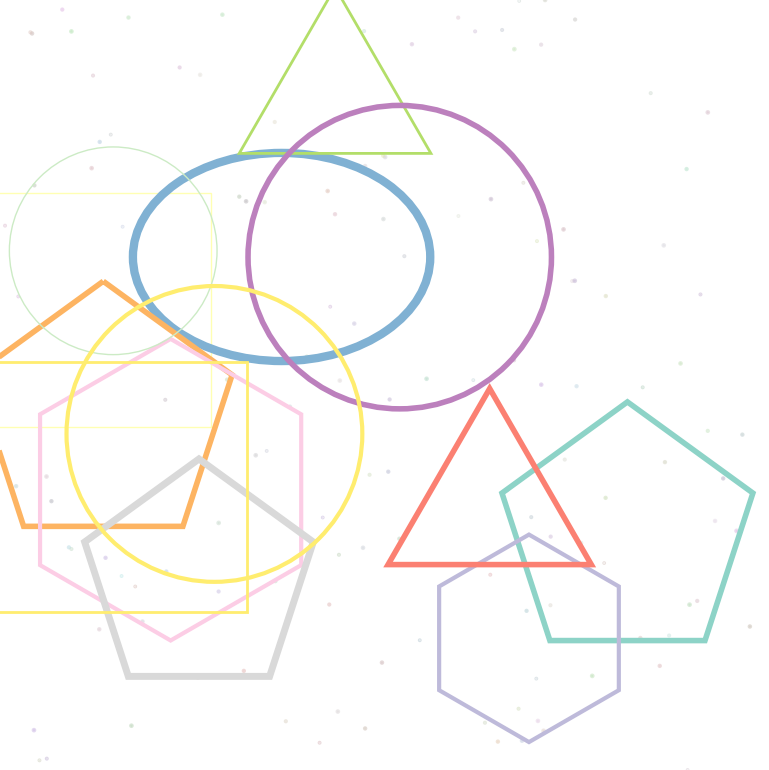[{"shape": "pentagon", "thickness": 2, "radius": 0.86, "center": [0.815, 0.307]}, {"shape": "square", "thickness": 0.5, "radius": 0.76, "center": [0.122, 0.598]}, {"shape": "hexagon", "thickness": 1.5, "radius": 0.67, "center": [0.687, 0.171]}, {"shape": "triangle", "thickness": 2, "radius": 0.76, "center": [0.636, 0.343]}, {"shape": "oval", "thickness": 3, "radius": 0.97, "center": [0.366, 0.666]}, {"shape": "pentagon", "thickness": 2, "radius": 0.88, "center": [0.134, 0.459]}, {"shape": "triangle", "thickness": 1, "radius": 0.72, "center": [0.435, 0.873]}, {"shape": "hexagon", "thickness": 1.5, "radius": 0.98, "center": [0.222, 0.364]}, {"shape": "pentagon", "thickness": 2.5, "radius": 0.78, "center": [0.258, 0.248]}, {"shape": "circle", "thickness": 2, "radius": 0.99, "center": [0.519, 0.666]}, {"shape": "circle", "thickness": 0.5, "radius": 0.67, "center": [0.147, 0.674]}, {"shape": "circle", "thickness": 1.5, "radius": 0.96, "center": [0.278, 0.436]}, {"shape": "square", "thickness": 1, "radius": 0.81, "center": [0.158, 0.368]}]